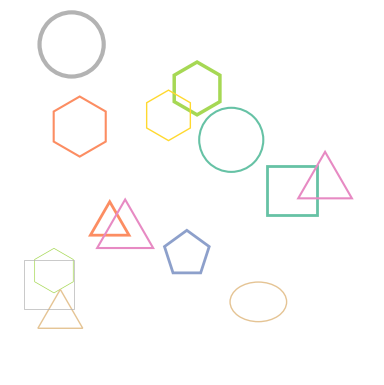[{"shape": "square", "thickness": 2, "radius": 0.32, "center": [0.758, 0.505]}, {"shape": "circle", "thickness": 1.5, "radius": 0.42, "center": [0.601, 0.637]}, {"shape": "triangle", "thickness": 2, "radius": 0.29, "center": [0.285, 0.418]}, {"shape": "hexagon", "thickness": 1.5, "radius": 0.39, "center": [0.207, 0.671]}, {"shape": "pentagon", "thickness": 2, "radius": 0.31, "center": [0.485, 0.341]}, {"shape": "triangle", "thickness": 1.5, "radius": 0.4, "center": [0.844, 0.525]}, {"shape": "triangle", "thickness": 1.5, "radius": 0.42, "center": [0.325, 0.398]}, {"shape": "hexagon", "thickness": 2.5, "radius": 0.34, "center": [0.512, 0.77]}, {"shape": "hexagon", "thickness": 0.5, "radius": 0.29, "center": [0.14, 0.297]}, {"shape": "hexagon", "thickness": 1, "radius": 0.33, "center": [0.438, 0.7]}, {"shape": "triangle", "thickness": 1, "radius": 0.34, "center": [0.157, 0.181]}, {"shape": "oval", "thickness": 1, "radius": 0.37, "center": [0.671, 0.216]}, {"shape": "square", "thickness": 0.5, "radius": 0.32, "center": [0.127, 0.262]}, {"shape": "circle", "thickness": 3, "radius": 0.42, "center": [0.186, 0.885]}]